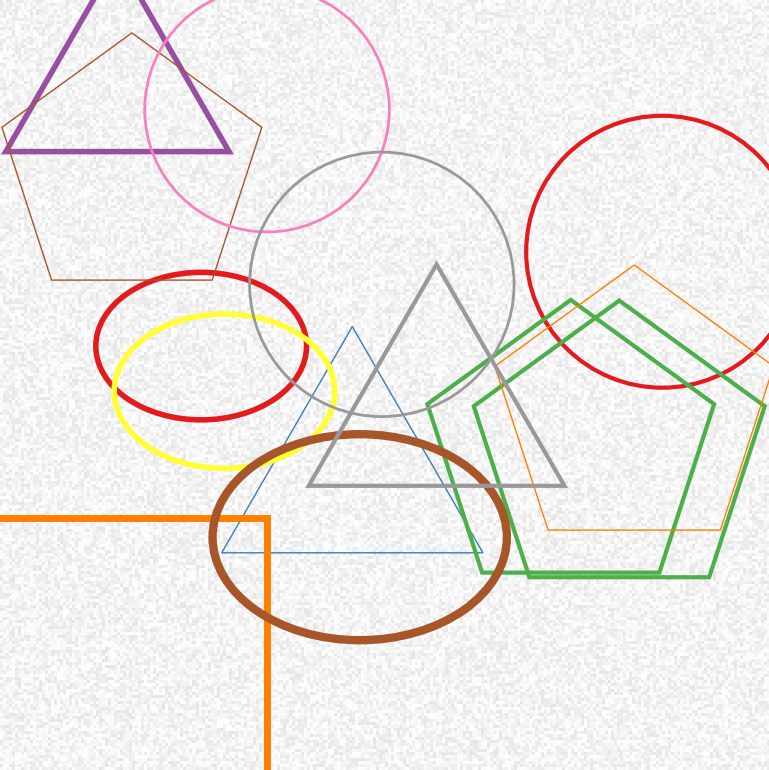[{"shape": "oval", "thickness": 2, "radius": 0.68, "center": [0.261, 0.551]}, {"shape": "circle", "thickness": 1.5, "radius": 0.88, "center": [0.86, 0.673]}, {"shape": "triangle", "thickness": 0.5, "radius": 0.98, "center": [0.458, 0.38]}, {"shape": "pentagon", "thickness": 1.5, "radius": 0.98, "center": [0.741, 0.415]}, {"shape": "pentagon", "thickness": 1.5, "radius": 0.99, "center": [0.804, 0.411]}, {"shape": "triangle", "thickness": 2, "radius": 0.84, "center": [0.153, 0.887]}, {"shape": "pentagon", "thickness": 0.5, "radius": 0.95, "center": [0.824, 0.466]}, {"shape": "square", "thickness": 2.5, "radius": 1.0, "center": [0.148, 0.127]}, {"shape": "oval", "thickness": 2, "radius": 0.72, "center": [0.292, 0.492]}, {"shape": "oval", "thickness": 3, "radius": 0.96, "center": [0.467, 0.302]}, {"shape": "pentagon", "thickness": 0.5, "radius": 0.89, "center": [0.171, 0.78]}, {"shape": "circle", "thickness": 1, "radius": 0.79, "center": [0.347, 0.858]}, {"shape": "triangle", "thickness": 1.5, "radius": 0.96, "center": [0.567, 0.465]}, {"shape": "circle", "thickness": 1, "radius": 0.86, "center": [0.496, 0.631]}]